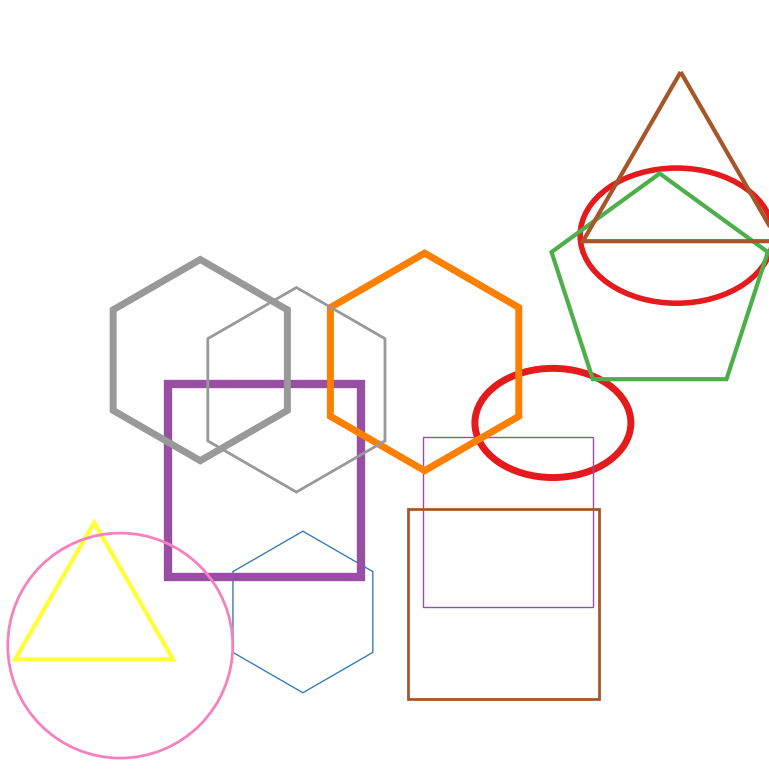[{"shape": "oval", "thickness": 2.5, "radius": 0.51, "center": [0.718, 0.451]}, {"shape": "oval", "thickness": 2, "radius": 0.63, "center": [0.879, 0.694]}, {"shape": "hexagon", "thickness": 0.5, "radius": 0.52, "center": [0.393, 0.205]}, {"shape": "pentagon", "thickness": 1.5, "radius": 0.74, "center": [0.857, 0.627]}, {"shape": "square", "thickness": 0.5, "radius": 0.55, "center": [0.66, 0.322]}, {"shape": "square", "thickness": 3, "radius": 0.63, "center": [0.344, 0.376]}, {"shape": "hexagon", "thickness": 2.5, "radius": 0.71, "center": [0.551, 0.53]}, {"shape": "triangle", "thickness": 1.5, "radius": 0.59, "center": [0.122, 0.203]}, {"shape": "triangle", "thickness": 1.5, "radius": 0.73, "center": [0.884, 0.76]}, {"shape": "square", "thickness": 1, "radius": 0.62, "center": [0.654, 0.216]}, {"shape": "circle", "thickness": 1, "radius": 0.73, "center": [0.156, 0.162]}, {"shape": "hexagon", "thickness": 1, "radius": 0.66, "center": [0.385, 0.494]}, {"shape": "hexagon", "thickness": 2.5, "radius": 0.65, "center": [0.26, 0.532]}]